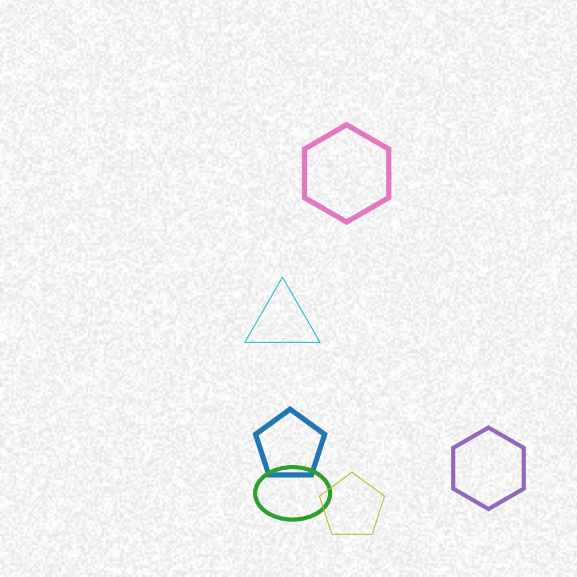[{"shape": "pentagon", "thickness": 2.5, "radius": 0.31, "center": [0.502, 0.228]}, {"shape": "oval", "thickness": 2, "radius": 0.32, "center": [0.507, 0.145]}, {"shape": "hexagon", "thickness": 2, "radius": 0.35, "center": [0.846, 0.188]}, {"shape": "hexagon", "thickness": 2.5, "radius": 0.42, "center": [0.6, 0.699]}, {"shape": "pentagon", "thickness": 0.5, "radius": 0.3, "center": [0.61, 0.122]}, {"shape": "triangle", "thickness": 0.5, "radius": 0.38, "center": [0.489, 0.444]}]